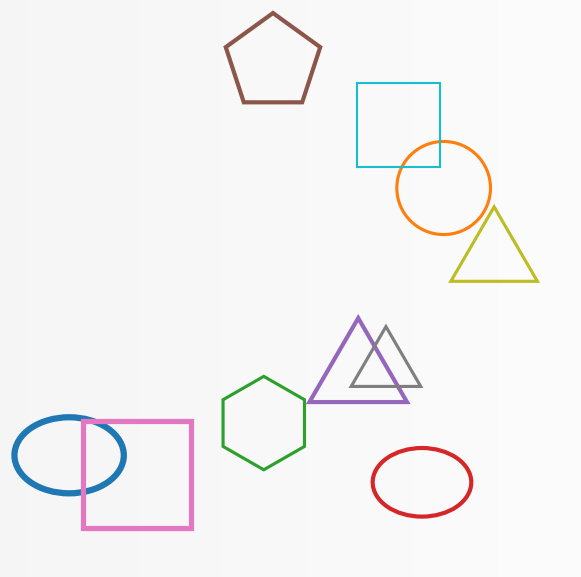[{"shape": "oval", "thickness": 3, "radius": 0.47, "center": [0.119, 0.211]}, {"shape": "circle", "thickness": 1.5, "radius": 0.4, "center": [0.763, 0.674]}, {"shape": "hexagon", "thickness": 1.5, "radius": 0.4, "center": [0.454, 0.267]}, {"shape": "oval", "thickness": 2, "radius": 0.42, "center": [0.726, 0.164]}, {"shape": "triangle", "thickness": 2, "radius": 0.48, "center": [0.616, 0.351]}, {"shape": "pentagon", "thickness": 2, "radius": 0.43, "center": [0.47, 0.891]}, {"shape": "square", "thickness": 2.5, "radius": 0.46, "center": [0.236, 0.177]}, {"shape": "triangle", "thickness": 1.5, "radius": 0.35, "center": [0.664, 0.365]}, {"shape": "triangle", "thickness": 1.5, "radius": 0.43, "center": [0.85, 0.555]}, {"shape": "square", "thickness": 1, "radius": 0.36, "center": [0.686, 0.783]}]